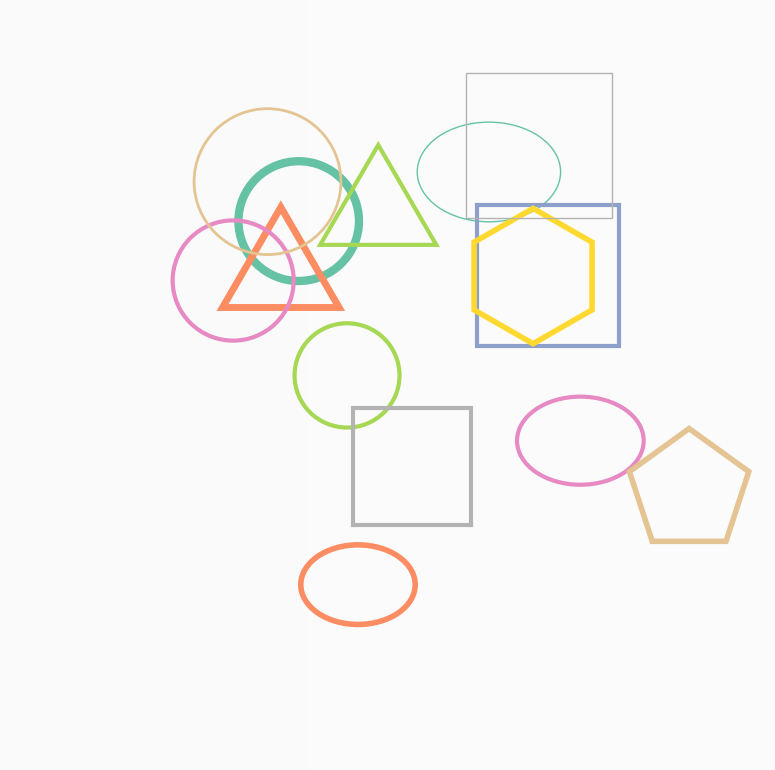[{"shape": "oval", "thickness": 0.5, "radius": 0.46, "center": [0.631, 0.777]}, {"shape": "circle", "thickness": 3, "radius": 0.39, "center": [0.385, 0.713]}, {"shape": "oval", "thickness": 2, "radius": 0.37, "center": [0.462, 0.241]}, {"shape": "triangle", "thickness": 2.5, "radius": 0.43, "center": [0.362, 0.644]}, {"shape": "square", "thickness": 1.5, "radius": 0.46, "center": [0.707, 0.642]}, {"shape": "circle", "thickness": 1.5, "radius": 0.39, "center": [0.301, 0.636]}, {"shape": "oval", "thickness": 1.5, "radius": 0.41, "center": [0.749, 0.428]}, {"shape": "circle", "thickness": 1.5, "radius": 0.34, "center": [0.448, 0.512]}, {"shape": "triangle", "thickness": 1.5, "radius": 0.43, "center": [0.488, 0.725]}, {"shape": "hexagon", "thickness": 2, "radius": 0.44, "center": [0.688, 0.642]}, {"shape": "pentagon", "thickness": 2, "radius": 0.4, "center": [0.889, 0.362]}, {"shape": "circle", "thickness": 1, "radius": 0.47, "center": [0.345, 0.764]}, {"shape": "square", "thickness": 1.5, "radius": 0.38, "center": [0.532, 0.394]}, {"shape": "square", "thickness": 0.5, "radius": 0.47, "center": [0.695, 0.811]}]